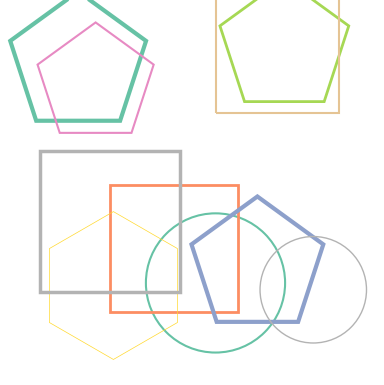[{"shape": "circle", "thickness": 1.5, "radius": 0.9, "center": [0.56, 0.265]}, {"shape": "pentagon", "thickness": 3, "radius": 0.93, "center": [0.203, 0.836]}, {"shape": "square", "thickness": 2, "radius": 0.83, "center": [0.452, 0.355]}, {"shape": "pentagon", "thickness": 3, "radius": 0.9, "center": [0.669, 0.31]}, {"shape": "pentagon", "thickness": 1.5, "radius": 0.79, "center": [0.248, 0.783]}, {"shape": "pentagon", "thickness": 2, "radius": 0.88, "center": [0.739, 0.878]}, {"shape": "hexagon", "thickness": 0.5, "radius": 0.96, "center": [0.295, 0.258]}, {"shape": "square", "thickness": 1.5, "radius": 0.8, "center": [0.721, 0.866]}, {"shape": "circle", "thickness": 1, "radius": 0.69, "center": [0.814, 0.247]}, {"shape": "square", "thickness": 2.5, "radius": 0.91, "center": [0.286, 0.425]}]